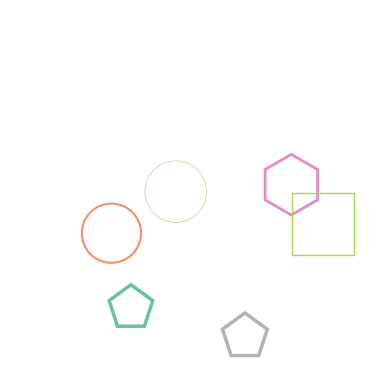[{"shape": "pentagon", "thickness": 2.5, "radius": 0.3, "center": [0.34, 0.201]}, {"shape": "circle", "thickness": 1.5, "radius": 0.38, "center": [0.289, 0.394]}, {"shape": "hexagon", "thickness": 2, "radius": 0.39, "center": [0.757, 0.52]}, {"shape": "square", "thickness": 1, "radius": 0.4, "center": [0.838, 0.418]}, {"shape": "circle", "thickness": 0.5, "radius": 0.4, "center": [0.456, 0.502]}, {"shape": "pentagon", "thickness": 2.5, "radius": 0.31, "center": [0.636, 0.126]}]